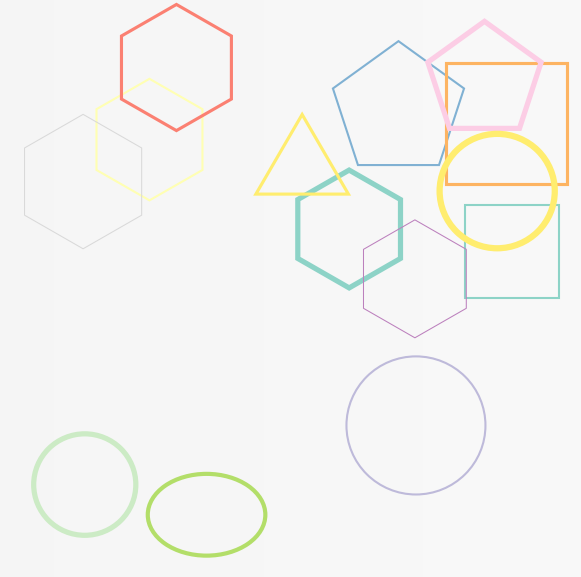[{"shape": "hexagon", "thickness": 2.5, "radius": 0.51, "center": [0.601, 0.603]}, {"shape": "square", "thickness": 1, "radius": 0.4, "center": [0.881, 0.563]}, {"shape": "hexagon", "thickness": 1, "radius": 0.53, "center": [0.257, 0.757]}, {"shape": "circle", "thickness": 1, "radius": 0.6, "center": [0.716, 0.262]}, {"shape": "hexagon", "thickness": 1.5, "radius": 0.55, "center": [0.304, 0.882]}, {"shape": "pentagon", "thickness": 1, "radius": 0.59, "center": [0.686, 0.809]}, {"shape": "square", "thickness": 1.5, "radius": 0.52, "center": [0.871, 0.785]}, {"shape": "oval", "thickness": 2, "radius": 0.51, "center": [0.355, 0.108]}, {"shape": "pentagon", "thickness": 2.5, "radius": 0.51, "center": [0.834, 0.86]}, {"shape": "hexagon", "thickness": 0.5, "radius": 0.58, "center": [0.143, 0.685]}, {"shape": "hexagon", "thickness": 0.5, "radius": 0.51, "center": [0.714, 0.516]}, {"shape": "circle", "thickness": 2.5, "radius": 0.44, "center": [0.146, 0.16]}, {"shape": "triangle", "thickness": 1.5, "radius": 0.46, "center": [0.52, 0.709]}, {"shape": "circle", "thickness": 3, "radius": 0.5, "center": [0.855, 0.668]}]